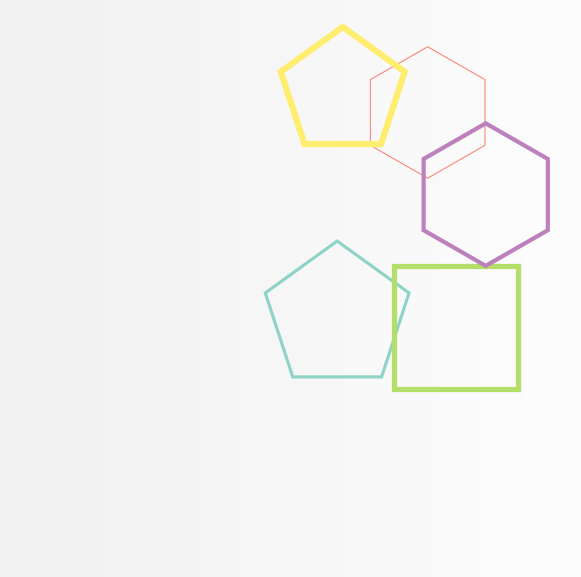[{"shape": "pentagon", "thickness": 1.5, "radius": 0.65, "center": [0.58, 0.452]}, {"shape": "hexagon", "thickness": 0.5, "radius": 0.57, "center": [0.736, 0.804]}, {"shape": "square", "thickness": 2.5, "radius": 0.53, "center": [0.784, 0.432]}, {"shape": "hexagon", "thickness": 2, "radius": 0.62, "center": [0.836, 0.662]}, {"shape": "pentagon", "thickness": 3, "radius": 0.56, "center": [0.59, 0.84]}]